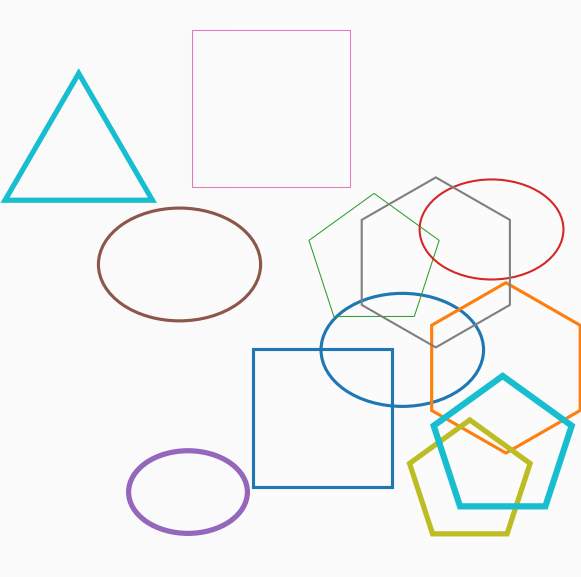[{"shape": "square", "thickness": 1.5, "radius": 0.6, "center": [0.555, 0.276]}, {"shape": "oval", "thickness": 1.5, "radius": 0.7, "center": [0.692, 0.393]}, {"shape": "hexagon", "thickness": 1.5, "radius": 0.74, "center": [0.87, 0.362]}, {"shape": "pentagon", "thickness": 0.5, "radius": 0.59, "center": [0.644, 0.546]}, {"shape": "oval", "thickness": 1, "radius": 0.62, "center": [0.846, 0.602]}, {"shape": "oval", "thickness": 2.5, "radius": 0.51, "center": [0.323, 0.147]}, {"shape": "oval", "thickness": 1.5, "radius": 0.7, "center": [0.309, 0.541]}, {"shape": "square", "thickness": 0.5, "radius": 0.68, "center": [0.466, 0.812]}, {"shape": "hexagon", "thickness": 1, "radius": 0.74, "center": [0.75, 0.545]}, {"shape": "pentagon", "thickness": 2.5, "radius": 0.55, "center": [0.808, 0.163]}, {"shape": "pentagon", "thickness": 3, "radius": 0.62, "center": [0.865, 0.223]}, {"shape": "triangle", "thickness": 2.5, "radius": 0.73, "center": [0.135, 0.726]}]